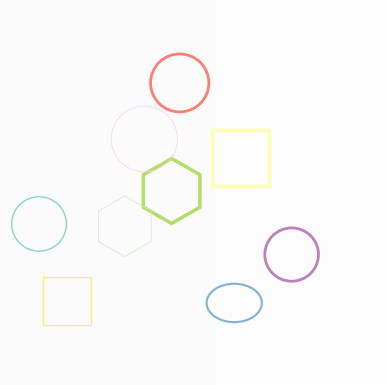[{"shape": "circle", "thickness": 1, "radius": 0.35, "center": [0.101, 0.418]}, {"shape": "square", "thickness": 2.5, "radius": 0.37, "center": [0.62, 0.59]}, {"shape": "circle", "thickness": 2, "radius": 0.38, "center": [0.464, 0.785]}, {"shape": "oval", "thickness": 1.5, "radius": 0.36, "center": [0.604, 0.213]}, {"shape": "hexagon", "thickness": 2.5, "radius": 0.42, "center": [0.443, 0.504]}, {"shape": "circle", "thickness": 0.5, "radius": 0.43, "center": [0.373, 0.639]}, {"shape": "circle", "thickness": 2, "radius": 0.35, "center": [0.753, 0.339]}, {"shape": "hexagon", "thickness": 0.5, "radius": 0.39, "center": [0.322, 0.412]}, {"shape": "square", "thickness": 1, "radius": 0.31, "center": [0.172, 0.218]}]